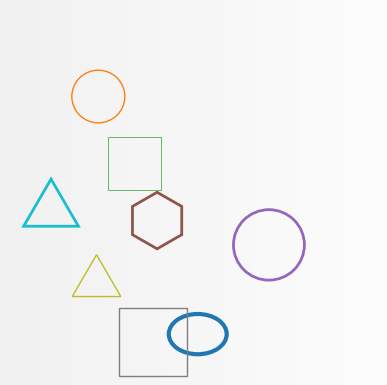[{"shape": "oval", "thickness": 3, "radius": 0.37, "center": [0.51, 0.132]}, {"shape": "circle", "thickness": 1, "radius": 0.34, "center": [0.254, 0.749]}, {"shape": "square", "thickness": 0.5, "radius": 0.34, "center": [0.347, 0.575]}, {"shape": "circle", "thickness": 2, "radius": 0.46, "center": [0.694, 0.364]}, {"shape": "hexagon", "thickness": 2, "radius": 0.37, "center": [0.405, 0.427]}, {"shape": "square", "thickness": 1, "radius": 0.44, "center": [0.395, 0.112]}, {"shape": "triangle", "thickness": 1, "radius": 0.36, "center": [0.249, 0.266]}, {"shape": "triangle", "thickness": 2, "radius": 0.41, "center": [0.132, 0.453]}]